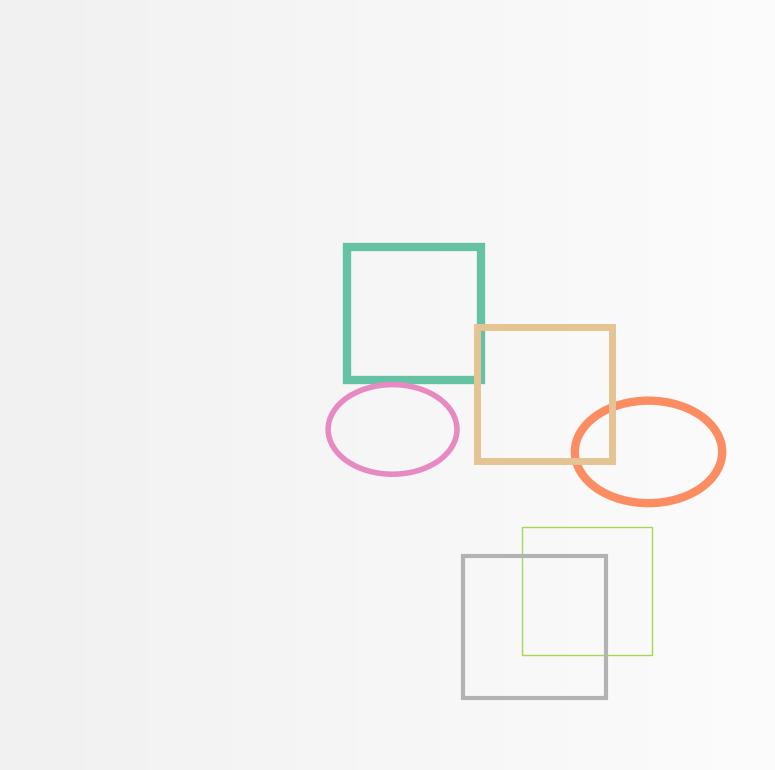[{"shape": "square", "thickness": 3, "radius": 0.43, "center": [0.534, 0.593]}, {"shape": "oval", "thickness": 3, "radius": 0.48, "center": [0.837, 0.413]}, {"shape": "oval", "thickness": 2, "radius": 0.42, "center": [0.507, 0.442]}, {"shape": "square", "thickness": 0.5, "radius": 0.42, "center": [0.757, 0.233]}, {"shape": "square", "thickness": 2.5, "radius": 0.44, "center": [0.702, 0.488]}, {"shape": "square", "thickness": 1.5, "radius": 0.46, "center": [0.69, 0.186]}]